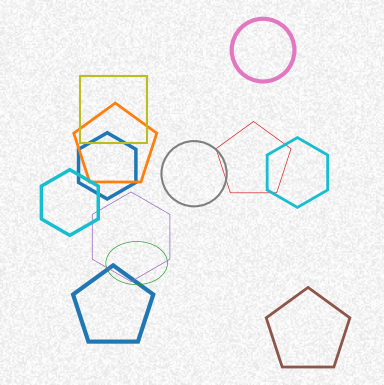[{"shape": "hexagon", "thickness": 2.5, "radius": 0.43, "center": [0.278, 0.569]}, {"shape": "pentagon", "thickness": 3, "radius": 0.55, "center": [0.294, 0.201]}, {"shape": "pentagon", "thickness": 2, "radius": 0.57, "center": [0.299, 0.619]}, {"shape": "oval", "thickness": 0.5, "radius": 0.4, "center": [0.355, 0.317]}, {"shape": "pentagon", "thickness": 0.5, "radius": 0.51, "center": [0.658, 0.582]}, {"shape": "hexagon", "thickness": 0.5, "radius": 0.58, "center": [0.34, 0.385]}, {"shape": "pentagon", "thickness": 2, "radius": 0.57, "center": [0.8, 0.139]}, {"shape": "circle", "thickness": 3, "radius": 0.41, "center": [0.683, 0.87]}, {"shape": "circle", "thickness": 1.5, "radius": 0.42, "center": [0.504, 0.549]}, {"shape": "square", "thickness": 1.5, "radius": 0.44, "center": [0.294, 0.715]}, {"shape": "hexagon", "thickness": 2.5, "radius": 0.43, "center": [0.181, 0.474]}, {"shape": "hexagon", "thickness": 2, "radius": 0.45, "center": [0.772, 0.552]}]